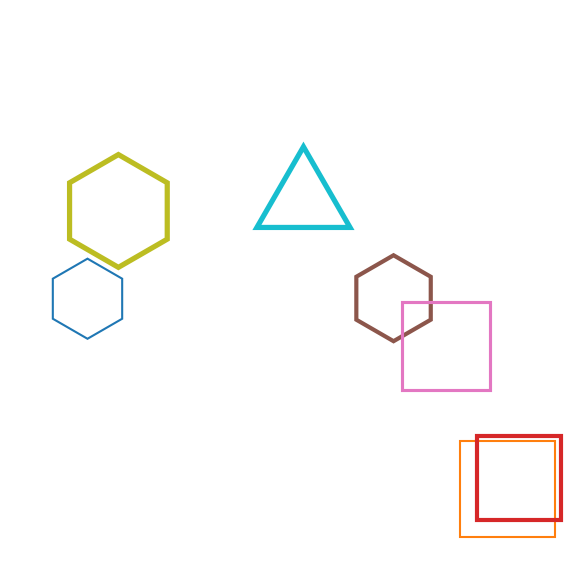[{"shape": "hexagon", "thickness": 1, "radius": 0.35, "center": [0.152, 0.482]}, {"shape": "square", "thickness": 1, "radius": 0.41, "center": [0.879, 0.152]}, {"shape": "square", "thickness": 2, "radius": 0.37, "center": [0.899, 0.172]}, {"shape": "hexagon", "thickness": 2, "radius": 0.37, "center": [0.681, 0.483]}, {"shape": "square", "thickness": 1.5, "radius": 0.38, "center": [0.772, 0.4]}, {"shape": "hexagon", "thickness": 2.5, "radius": 0.49, "center": [0.205, 0.634]}, {"shape": "triangle", "thickness": 2.5, "radius": 0.47, "center": [0.525, 0.652]}]